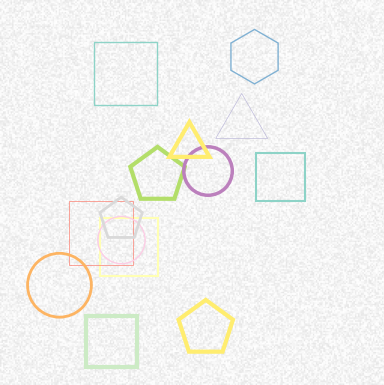[{"shape": "square", "thickness": 1.5, "radius": 0.32, "center": [0.729, 0.541]}, {"shape": "square", "thickness": 1, "radius": 0.41, "center": [0.327, 0.81]}, {"shape": "square", "thickness": 1.5, "radius": 0.38, "center": [0.336, 0.358]}, {"shape": "triangle", "thickness": 0.5, "radius": 0.39, "center": [0.628, 0.679]}, {"shape": "square", "thickness": 0.5, "radius": 0.42, "center": [0.262, 0.394]}, {"shape": "hexagon", "thickness": 1, "radius": 0.35, "center": [0.661, 0.853]}, {"shape": "circle", "thickness": 2, "radius": 0.41, "center": [0.154, 0.259]}, {"shape": "pentagon", "thickness": 3, "radius": 0.37, "center": [0.409, 0.544]}, {"shape": "circle", "thickness": 1, "radius": 0.31, "center": [0.315, 0.376]}, {"shape": "pentagon", "thickness": 2, "radius": 0.29, "center": [0.315, 0.43]}, {"shape": "circle", "thickness": 2.5, "radius": 0.31, "center": [0.54, 0.556]}, {"shape": "square", "thickness": 3, "radius": 0.33, "center": [0.289, 0.113]}, {"shape": "pentagon", "thickness": 3, "radius": 0.37, "center": [0.534, 0.147]}, {"shape": "triangle", "thickness": 3, "radius": 0.3, "center": [0.492, 0.623]}]